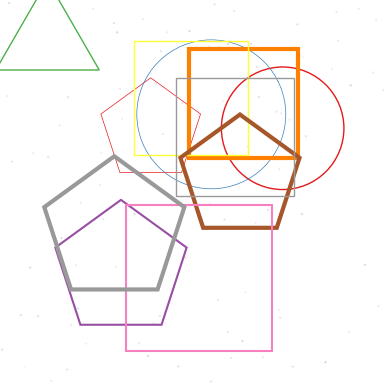[{"shape": "circle", "thickness": 1, "radius": 0.8, "center": [0.734, 0.667]}, {"shape": "pentagon", "thickness": 0.5, "radius": 0.68, "center": [0.391, 0.662]}, {"shape": "circle", "thickness": 0.5, "radius": 0.97, "center": [0.549, 0.703]}, {"shape": "triangle", "thickness": 1, "radius": 0.78, "center": [0.123, 0.896]}, {"shape": "pentagon", "thickness": 1.5, "radius": 0.9, "center": [0.314, 0.302]}, {"shape": "square", "thickness": 3, "radius": 0.71, "center": [0.632, 0.73]}, {"shape": "square", "thickness": 1, "radius": 0.74, "center": [0.495, 0.744]}, {"shape": "pentagon", "thickness": 3, "radius": 0.81, "center": [0.623, 0.54]}, {"shape": "square", "thickness": 1.5, "radius": 0.95, "center": [0.518, 0.278]}, {"shape": "pentagon", "thickness": 3, "radius": 0.96, "center": [0.297, 0.403]}, {"shape": "square", "thickness": 1, "radius": 0.77, "center": [0.611, 0.644]}]